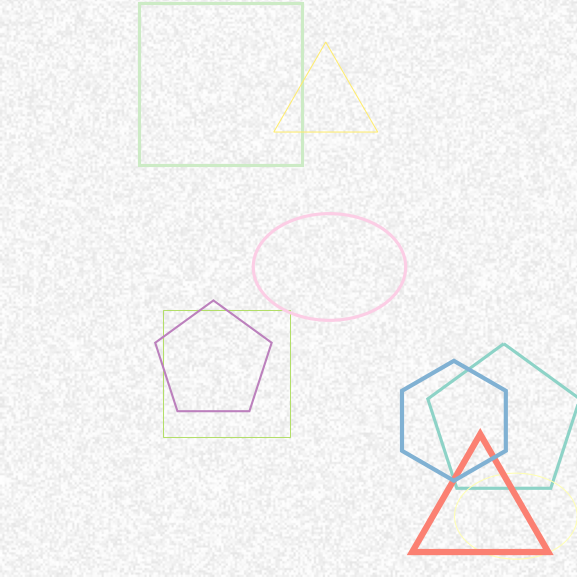[{"shape": "pentagon", "thickness": 1.5, "radius": 0.69, "center": [0.872, 0.266]}, {"shape": "oval", "thickness": 0.5, "radius": 0.53, "center": [0.893, 0.105]}, {"shape": "triangle", "thickness": 3, "radius": 0.68, "center": [0.832, 0.111]}, {"shape": "hexagon", "thickness": 2, "radius": 0.52, "center": [0.786, 0.271]}, {"shape": "square", "thickness": 0.5, "radius": 0.55, "center": [0.393, 0.353]}, {"shape": "oval", "thickness": 1.5, "radius": 0.66, "center": [0.571, 0.537]}, {"shape": "pentagon", "thickness": 1, "radius": 0.53, "center": [0.37, 0.373]}, {"shape": "square", "thickness": 1.5, "radius": 0.7, "center": [0.382, 0.854]}, {"shape": "triangle", "thickness": 0.5, "radius": 0.52, "center": [0.564, 0.822]}]